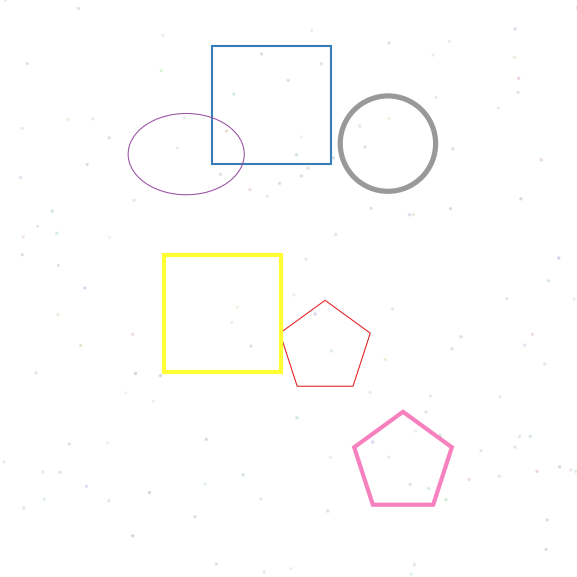[{"shape": "pentagon", "thickness": 0.5, "radius": 0.41, "center": [0.563, 0.397]}, {"shape": "square", "thickness": 1, "radius": 0.51, "center": [0.47, 0.817]}, {"shape": "oval", "thickness": 0.5, "radius": 0.5, "center": [0.322, 0.732]}, {"shape": "square", "thickness": 2, "radius": 0.51, "center": [0.386, 0.456]}, {"shape": "pentagon", "thickness": 2, "radius": 0.44, "center": [0.698, 0.197]}, {"shape": "circle", "thickness": 2.5, "radius": 0.41, "center": [0.672, 0.75]}]